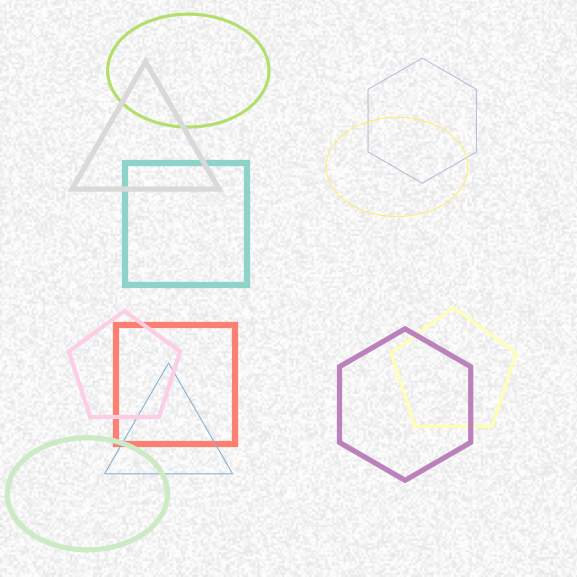[{"shape": "square", "thickness": 3, "radius": 0.53, "center": [0.323, 0.611]}, {"shape": "pentagon", "thickness": 1.5, "radius": 0.57, "center": [0.785, 0.353]}, {"shape": "hexagon", "thickness": 0.5, "radius": 0.54, "center": [0.731, 0.79]}, {"shape": "square", "thickness": 3, "radius": 0.51, "center": [0.304, 0.334]}, {"shape": "triangle", "thickness": 0.5, "radius": 0.64, "center": [0.292, 0.243]}, {"shape": "oval", "thickness": 1.5, "radius": 0.7, "center": [0.326, 0.877]}, {"shape": "pentagon", "thickness": 2, "radius": 0.51, "center": [0.216, 0.359]}, {"shape": "triangle", "thickness": 2.5, "radius": 0.74, "center": [0.252, 0.745]}, {"shape": "hexagon", "thickness": 2.5, "radius": 0.66, "center": [0.701, 0.299]}, {"shape": "oval", "thickness": 2.5, "radius": 0.69, "center": [0.151, 0.144]}, {"shape": "oval", "thickness": 0.5, "radius": 0.61, "center": [0.688, 0.71]}]